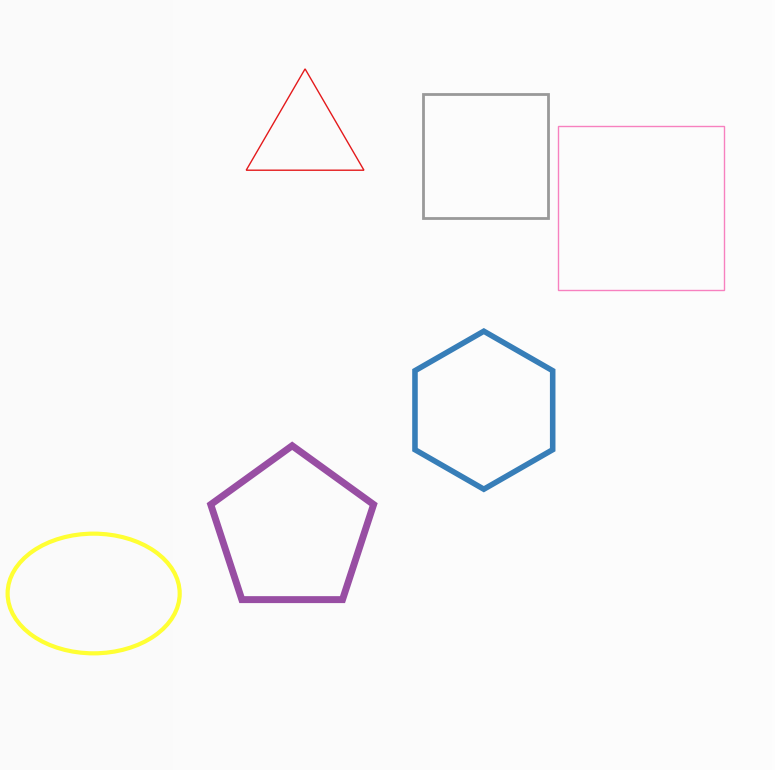[{"shape": "triangle", "thickness": 0.5, "radius": 0.44, "center": [0.394, 0.823]}, {"shape": "hexagon", "thickness": 2, "radius": 0.51, "center": [0.624, 0.467]}, {"shape": "pentagon", "thickness": 2.5, "radius": 0.55, "center": [0.377, 0.311]}, {"shape": "oval", "thickness": 1.5, "radius": 0.56, "center": [0.121, 0.229]}, {"shape": "square", "thickness": 0.5, "radius": 0.53, "center": [0.827, 0.73]}, {"shape": "square", "thickness": 1, "radius": 0.4, "center": [0.627, 0.797]}]